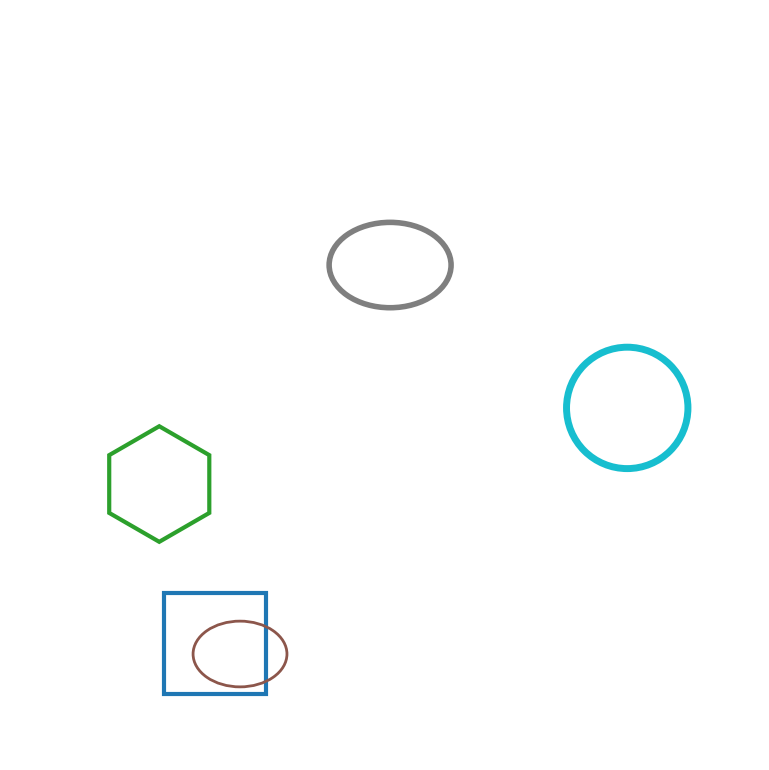[{"shape": "square", "thickness": 1.5, "radius": 0.33, "center": [0.279, 0.164]}, {"shape": "hexagon", "thickness": 1.5, "radius": 0.38, "center": [0.207, 0.371]}, {"shape": "oval", "thickness": 1, "radius": 0.3, "center": [0.312, 0.151]}, {"shape": "oval", "thickness": 2, "radius": 0.4, "center": [0.507, 0.656]}, {"shape": "circle", "thickness": 2.5, "radius": 0.39, "center": [0.815, 0.47]}]